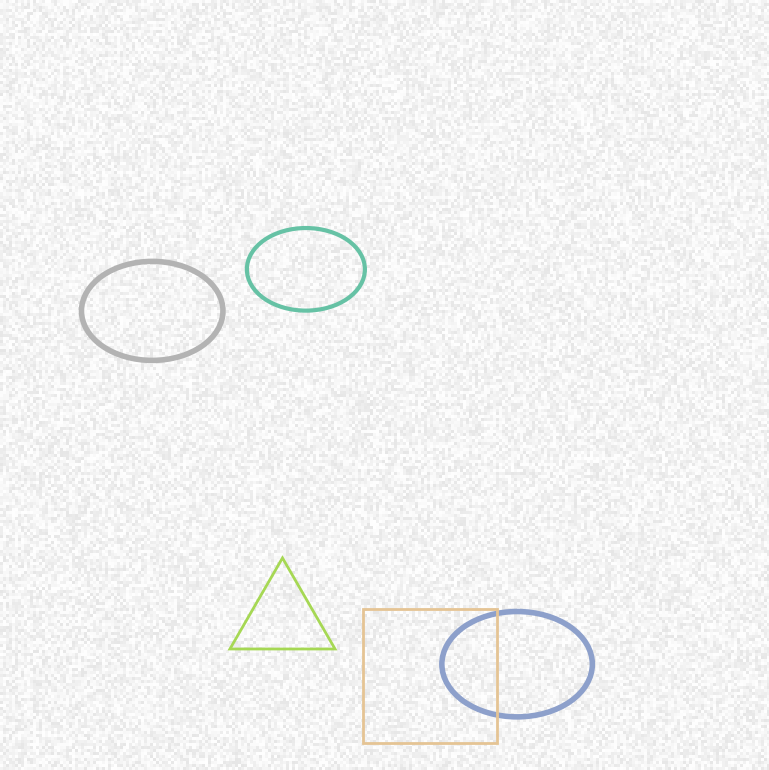[{"shape": "oval", "thickness": 1.5, "radius": 0.38, "center": [0.397, 0.65]}, {"shape": "oval", "thickness": 2, "radius": 0.49, "center": [0.672, 0.137]}, {"shape": "triangle", "thickness": 1, "radius": 0.39, "center": [0.367, 0.197]}, {"shape": "square", "thickness": 1, "radius": 0.43, "center": [0.559, 0.122]}, {"shape": "oval", "thickness": 2, "radius": 0.46, "center": [0.198, 0.596]}]